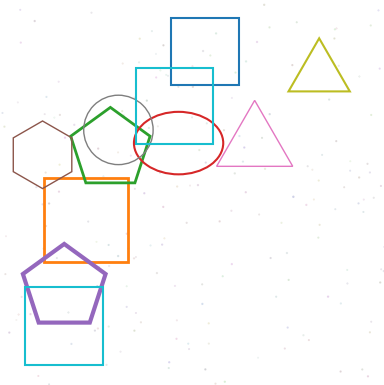[{"shape": "square", "thickness": 1.5, "radius": 0.44, "center": [0.532, 0.866]}, {"shape": "square", "thickness": 2, "radius": 0.55, "center": [0.224, 0.427]}, {"shape": "pentagon", "thickness": 2, "radius": 0.54, "center": [0.287, 0.613]}, {"shape": "oval", "thickness": 1.5, "radius": 0.58, "center": [0.464, 0.628]}, {"shape": "pentagon", "thickness": 3, "radius": 0.56, "center": [0.167, 0.253]}, {"shape": "hexagon", "thickness": 1, "radius": 0.44, "center": [0.11, 0.598]}, {"shape": "triangle", "thickness": 1, "radius": 0.57, "center": [0.661, 0.625]}, {"shape": "circle", "thickness": 1, "radius": 0.45, "center": [0.308, 0.663]}, {"shape": "triangle", "thickness": 1.5, "radius": 0.46, "center": [0.829, 0.809]}, {"shape": "square", "thickness": 1.5, "radius": 0.5, "center": [0.454, 0.724]}, {"shape": "square", "thickness": 1.5, "radius": 0.51, "center": [0.166, 0.154]}]